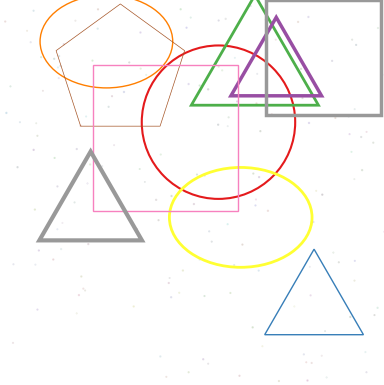[{"shape": "circle", "thickness": 1.5, "radius": 1.0, "center": [0.567, 0.683]}, {"shape": "triangle", "thickness": 1, "radius": 0.74, "center": [0.816, 0.205]}, {"shape": "triangle", "thickness": 2, "radius": 0.95, "center": [0.662, 0.822]}, {"shape": "triangle", "thickness": 2.5, "radius": 0.68, "center": [0.717, 0.819]}, {"shape": "oval", "thickness": 1, "radius": 0.86, "center": [0.276, 0.892]}, {"shape": "oval", "thickness": 2, "radius": 0.93, "center": [0.625, 0.435]}, {"shape": "pentagon", "thickness": 0.5, "radius": 0.88, "center": [0.313, 0.814]}, {"shape": "square", "thickness": 1, "radius": 0.95, "center": [0.43, 0.641]}, {"shape": "square", "thickness": 2.5, "radius": 0.75, "center": [0.841, 0.85]}, {"shape": "triangle", "thickness": 3, "radius": 0.77, "center": [0.235, 0.453]}]